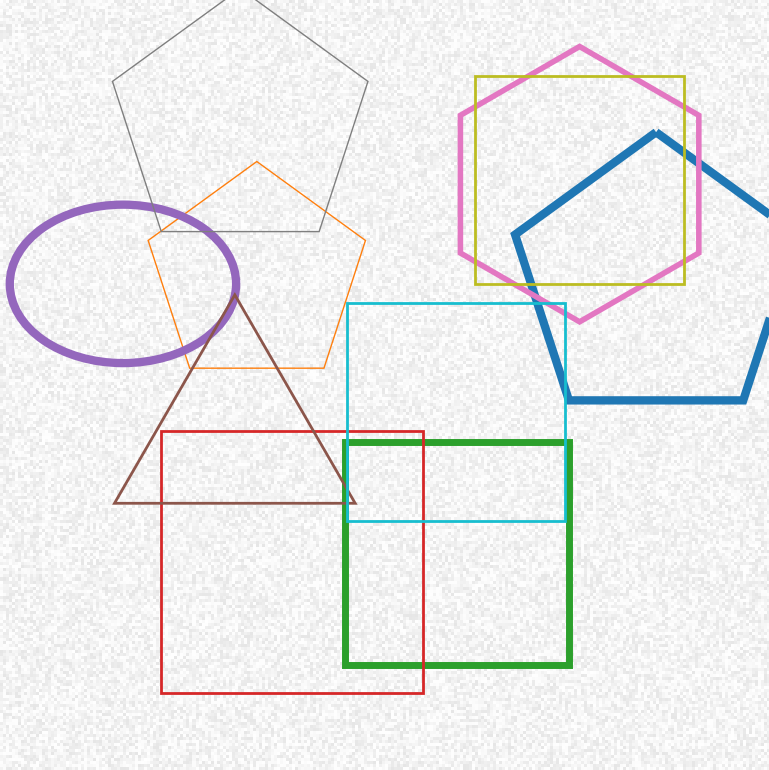[{"shape": "pentagon", "thickness": 3, "radius": 0.96, "center": [0.852, 0.636]}, {"shape": "pentagon", "thickness": 0.5, "radius": 0.74, "center": [0.334, 0.642]}, {"shape": "square", "thickness": 2.5, "radius": 0.72, "center": [0.593, 0.281]}, {"shape": "square", "thickness": 1, "radius": 0.85, "center": [0.38, 0.27]}, {"shape": "oval", "thickness": 3, "radius": 0.73, "center": [0.16, 0.631]}, {"shape": "triangle", "thickness": 1, "radius": 0.9, "center": [0.305, 0.437]}, {"shape": "hexagon", "thickness": 2, "radius": 0.89, "center": [0.753, 0.761]}, {"shape": "pentagon", "thickness": 0.5, "radius": 0.87, "center": [0.312, 0.84]}, {"shape": "square", "thickness": 1, "radius": 0.68, "center": [0.753, 0.767]}, {"shape": "square", "thickness": 1, "radius": 0.71, "center": [0.592, 0.465]}]